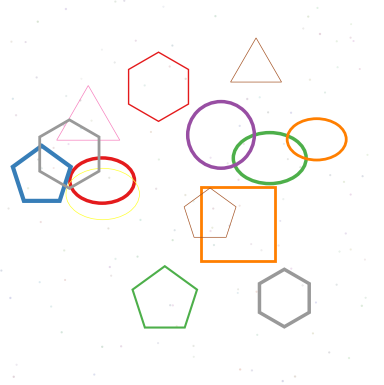[{"shape": "oval", "thickness": 2.5, "radius": 0.42, "center": [0.265, 0.531]}, {"shape": "hexagon", "thickness": 1, "radius": 0.45, "center": [0.412, 0.775]}, {"shape": "pentagon", "thickness": 3, "radius": 0.4, "center": [0.108, 0.542]}, {"shape": "pentagon", "thickness": 1.5, "radius": 0.44, "center": [0.428, 0.221]}, {"shape": "oval", "thickness": 2.5, "radius": 0.47, "center": [0.701, 0.589]}, {"shape": "circle", "thickness": 2.5, "radius": 0.43, "center": [0.574, 0.65]}, {"shape": "oval", "thickness": 2, "radius": 0.38, "center": [0.823, 0.638]}, {"shape": "square", "thickness": 2, "radius": 0.48, "center": [0.619, 0.418]}, {"shape": "oval", "thickness": 0.5, "radius": 0.48, "center": [0.267, 0.496]}, {"shape": "pentagon", "thickness": 0.5, "radius": 0.35, "center": [0.546, 0.441]}, {"shape": "triangle", "thickness": 0.5, "radius": 0.38, "center": [0.665, 0.825]}, {"shape": "triangle", "thickness": 0.5, "radius": 0.47, "center": [0.229, 0.683]}, {"shape": "hexagon", "thickness": 2, "radius": 0.44, "center": [0.18, 0.6]}, {"shape": "hexagon", "thickness": 2.5, "radius": 0.37, "center": [0.739, 0.226]}]